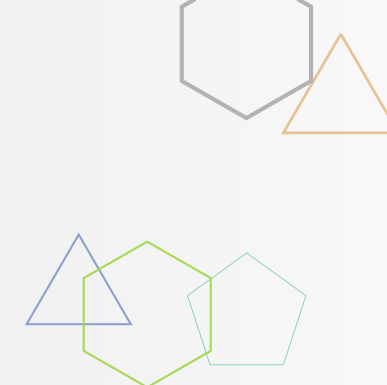[{"shape": "pentagon", "thickness": 0.5, "radius": 0.8, "center": [0.637, 0.182]}, {"shape": "triangle", "thickness": 1.5, "radius": 0.78, "center": [0.203, 0.236]}, {"shape": "hexagon", "thickness": 1.5, "radius": 0.95, "center": [0.38, 0.183]}, {"shape": "triangle", "thickness": 2, "radius": 0.86, "center": [0.88, 0.74]}, {"shape": "hexagon", "thickness": 3, "radius": 0.96, "center": [0.636, 0.886]}]